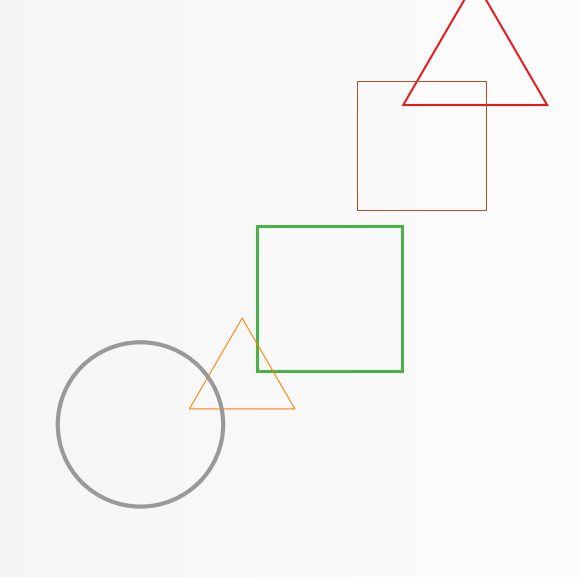[{"shape": "triangle", "thickness": 1, "radius": 0.71, "center": [0.818, 0.889]}, {"shape": "square", "thickness": 1.5, "radius": 0.63, "center": [0.567, 0.482]}, {"shape": "triangle", "thickness": 0.5, "radius": 0.52, "center": [0.417, 0.343]}, {"shape": "square", "thickness": 0.5, "radius": 0.56, "center": [0.725, 0.747]}, {"shape": "circle", "thickness": 2, "radius": 0.71, "center": [0.242, 0.264]}]